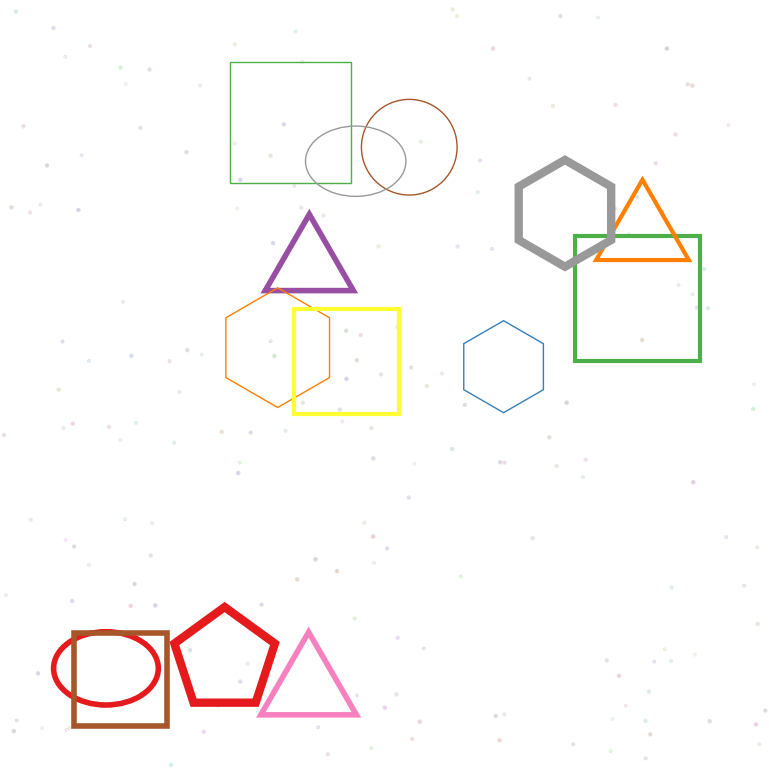[{"shape": "oval", "thickness": 2, "radius": 0.34, "center": [0.138, 0.132]}, {"shape": "pentagon", "thickness": 3, "radius": 0.34, "center": [0.292, 0.143]}, {"shape": "hexagon", "thickness": 0.5, "radius": 0.3, "center": [0.654, 0.524]}, {"shape": "square", "thickness": 1.5, "radius": 0.41, "center": [0.828, 0.612]}, {"shape": "square", "thickness": 0.5, "radius": 0.39, "center": [0.377, 0.841]}, {"shape": "triangle", "thickness": 2, "radius": 0.33, "center": [0.402, 0.656]}, {"shape": "triangle", "thickness": 1.5, "radius": 0.35, "center": [0.834, 0.697]}, {"shape": "hexagon", "thickness": 0.5, "radius": 0.39, "center": [0.361, 0.548]}, {"shape": "square", "thickness": 1.5, "radius": 0.34, "center": [0.45, 0.531]}, {"shape": "square", "thickness": 2, "radius": 0.3, "center": [0.157, 0.117]}, {"shape": "circle", "thickness": 0.5, "radius": 0.31, "center": [0.532, 0.809]}, {"shape": "triangle", "thickness": 2, "radius": 0.36, "center": [0.401, 0.107]}, {"shape": "oval", "thickness": 0.5, "radius": 0.33, "center": [0.462, 0.791]}, {"shape": "hexagon", "thickness": 3, "radius": 0.35, "center": [0.734, 0.723]}]